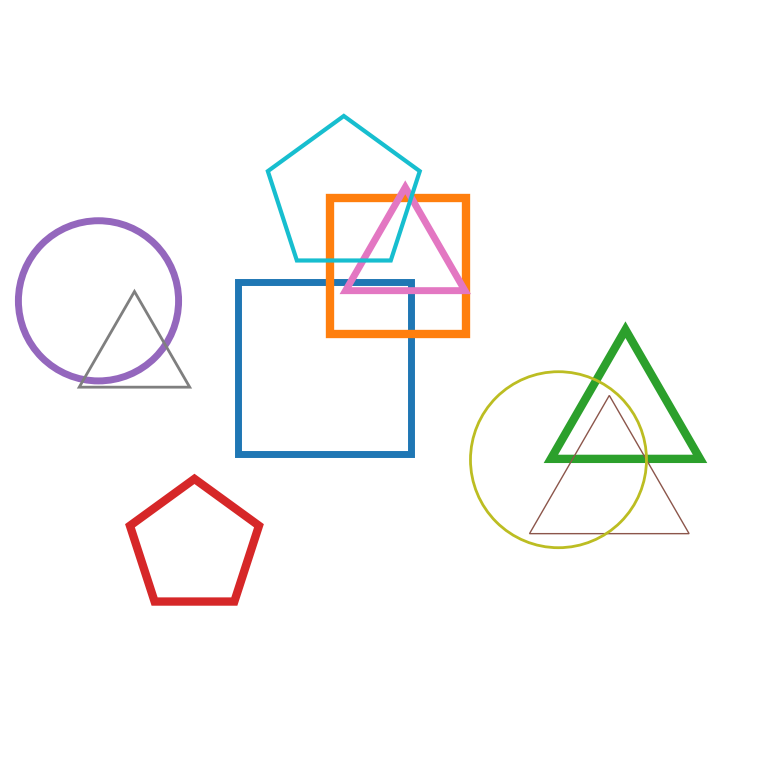[{"shape": "square", "thickness": 2.5, "radius": 0.56, "center": [0.421, 0.522]}, {"shape": "square", "thickness": 3, "radius": 0.44, "center": [0.516, 0.654]}, {"shape": "triangle", "thickness": 3, "radius": 0.56, "center": [0.812, 0.46]}, {"shape": "pentagon", "thickness": 3, "radius": 0.44, "center": [0.253, 0.29]}, {"shape": "circle", "thickness": 2.5, "radius": 0.52, "center": [0.128, 0.609]}, {"shape": "triangle", "thickness": 0.5, "radius": 0.6, "center": [0.791, 0.367]}, {"shape": "triangle", "thickness": 2.5, "radius": 0.45, "center": [0.526, 0.667]}, {"shape": "triangle", "thickness": 1, "radius": 0.41, "center": [0.175, 0.539]}, {"shape": "circle", "thickness": 1, "radius": 0.57, "center": [0.725, 0.403]}, {"shape": "pentagon", "thickness": 1.5, "radius": 0.52, "center": [0.447, 0.746]}]